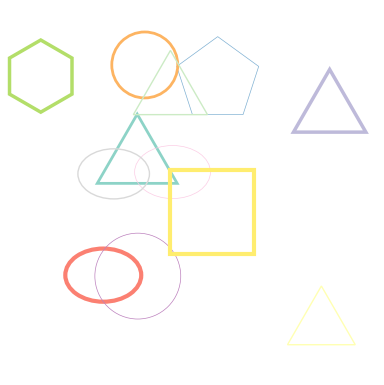[{"shape": "triangle", "thickness": 2, "radius": 0.6, "center": [0.356, 0.584]}, {"shape": "triangle", "thickness": 1, "radius": 0.51, "center": [0.835, 0.155]}, {"shape": "triangle", "thickness": 2.5, "radius": 0.54, "center": [0.856, 0.711]}, {"shape": "oval", "thickness": 3, "radius": 0.49, "center": [0.268, 0.285]}, {"shape": "pentagon", "thickness": 0.5, "radius": 0.56, "center": [0.566, 0.793]}, {"shape": "circle", "thickness": 2, "radius": 0.43, "center": [0.376, 0.831]}, {"shape": "hexagon", "thickness": 2.5, "radius": 0.47, "center": [0.106, 0.802]}, {"shape": "oval", "thickness": 0.5, "radius": 0.49, "center": [0.448, 0.553]}, {"shape": "oval", "thickness": 1, "radius": 0.46, "center": [0.295, 0.548]}, {"shape": "circle", "thickness": 0.5, "radius": 0.56, "center": [0.358, 0.283]}, {"shape": "triangle", "thickness": 1, "radius": 0.56, "center": [0.443, 0.758]}, {"shape": "square", "thickness": 3, "radius": 0.55, "center": [0.55, 0.449]}]